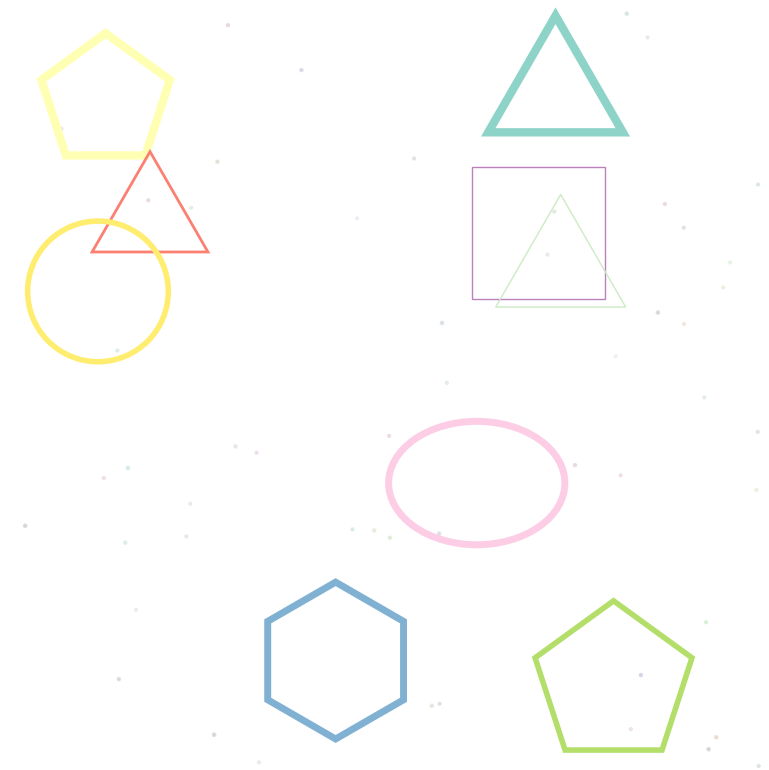[{"shape": "triangle", "thickness": 3, "radius": 0.5, "center": [0.721, 0.879]}, {"shape": "pentagon", "thickness": 3, "radius": 0.44, "center": [0.137, 0.869]}, {"shape": "triangle", "thickness": 1, "radius": 0.43, "center": [0.195, 0.716]}, {"shape": "hexagon", "thickness": 2.5, "radius": 0.51, "center": [0.436, 0.142]}, {"shape": "pentagon", "thickness": 2, "radius": 0.54, "center": [0.797, 0.113]}, {"shape": "oval", "thickness": 2.5, "radius": 0.57, "center": [0.619, 0.373]}, {"shape": "square", "thickness": 0.5, "radius": 0.43, "center": [0.7, 0.697]}, {"shape": "triangle", "thickness": 0.5, "radius": 0.49, "center": [0.728, 0.65]}, {"shape": "circle", "thickness": 2, "radius": 0.46, "center": [0.127, 0.622]}]